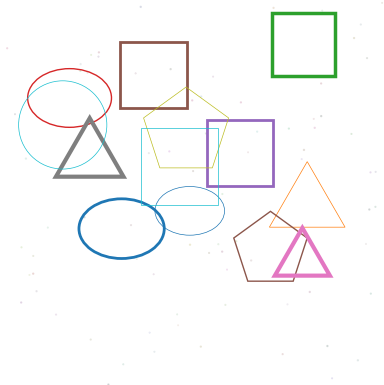[{"shape": "oval", "thickness": 2, "radius": 0.55, "center": [0.316, 0.406]}, {"shape": "oval", "thickness": 0.5, "radius": 0.45, "center": [0.493, 0.452]}, {"shape": "triangle", "thickness": 0.5, "radius": 0.57, "center": [0.798, 0.467]}, {"shape": "square", "thickness": 2.5, "radius": 0.41, "center": [0.787, 0.886]}, {"shape": "oval", "thickness": 1, "radius": 0.54, "center": [0.181, 0.745]}, {"shape": "square", "thickness": 2, "radius": 0.43, "center": [0.623, 0.602]}, {"shape": "pentagon", "thickness": 1, "radius": 0.5, "center": [0.703, 0.351]}, {"shape": "square", "thickness": 2, "radius": 0.43, "center": [0.399, 0.806]}, {"shape": "triangle", "thickness": 3, "radius": 0.41, "center": [0.785, 0.325]}, {"shape": "triangle", "thickness": 3, "radius": 0.51, "center": [0.233, 0.592]}, {"shape": "pentagon", "thickness": 0.5, "radius": 0.58, "center": [0.483, 0.658]}, {"shape": "square", "thickness": 0.5, "radius": 0.5, "center": [0.467, 0.567]}, {"shape": "circle", "thickness": 0.5, "radius": 0.57, "center": [0.163, 0.676]}]